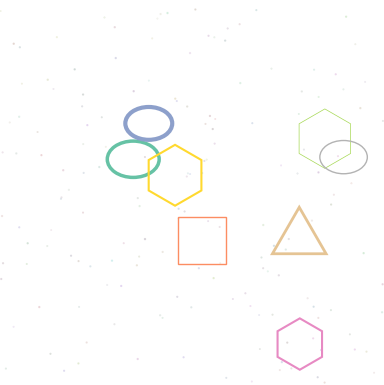[{"shape": "oval", "thickness": 2.5, "radius": 0.34, "center": [0.346, 0.586]}, {"shape": "square", "thickness": 1, "radius": 0.31, "center": [0.525, 0.375]}, {"shape": "oval", "thickness": 3, "radius": 0.3, "center": [0.386, 0.679]}, {"shape": "hexagon", "thickness": 1.5, "radius": 0.33, "center": [0.779, 0.106]}, {"shape": "hexagon", "thickness": 0.5, "radius": 0.39, "center": [0.844, 0.64]}, {"shape": "hexagon", "thickness": 1.5, "radius": 0.4, "center": [0.455, 0.545]}, {"shape": "triangle", "thickness": 2, "radius": 0.4, "center": [0.777, 0.381]}, {"shape": "oval", "thickness": 1, "radius": 0.31, "center": [0.892, 0.592]}]